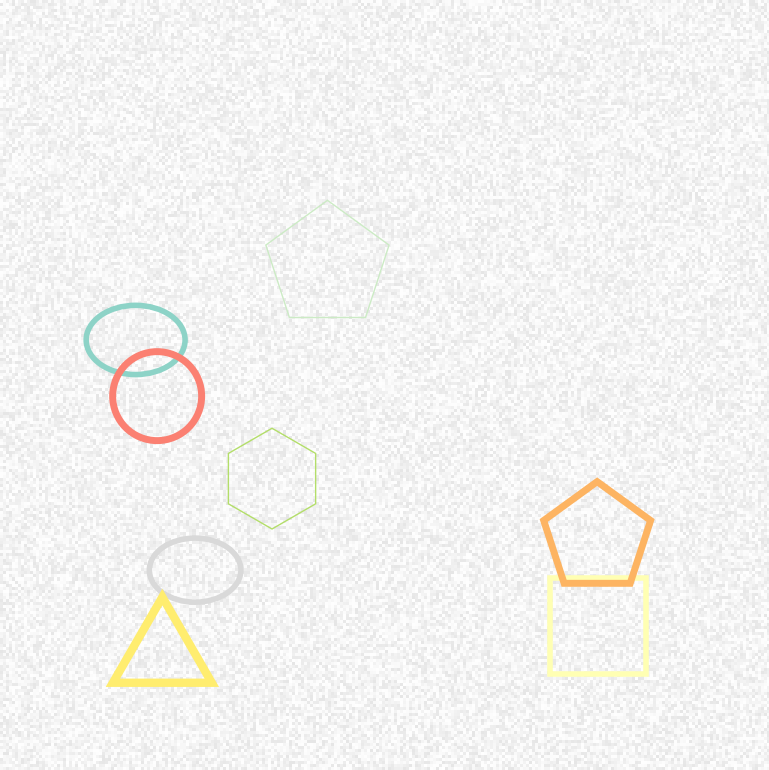[{"shape": "oval", "thickness": 2, "radius": 0.32, "center": [0.176, 0.559]}, {"shape": "square", "thickness": 2, "radius": 0.31, "center": [0.777, 0.187]}, {"shape": "circle", "thickness": 2.5, "radius": 0.29, "center": [0.204, 0.486]}, {"shape": "pentagon", "thickness": 2.5, "radius": 0.36, "center": [0.776, 0.301]}, {"shape": "hexagon", "thickness": 0.5, "radius": 0.33, "center": [0.353, 0.378]}, {"shape": "oval", "thickness": 2, "radius": 0.3, "center": [0.253, 0.26]}, {"shape": "pentagon", "thickness": 0.5, "radius": 0.42, "center": [0.425, 0.656]}, {"shape": "triangle", "thickness": 3, "radius": 0.37, "center": [0.211, 0.15]}]